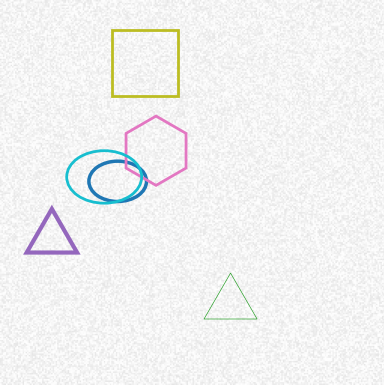[{"shape": "oval", "thickness": 2.5, "radius": 0.37, "center": [0.306, 0.529]}, {"shape": "triangle", "thickness": 0.5, "radius": 0.4, "center": [0.599, 0.211]}, {"shape": "triangle", "thickness": 3, "radius": 0.38, "center": [0.135, 0.382]}, {"shape": "hexagon", "thickness": 2, "radius": 0.45, "center": [0.405, 0.609]}, {"shape": "square", "thickness": 2, "radius": 0.43, "center": [0.377, 0.836]}, {"shape": "oval", "thickness": 2, "radius": 0.49, "center": [0.271, 0.54]}]